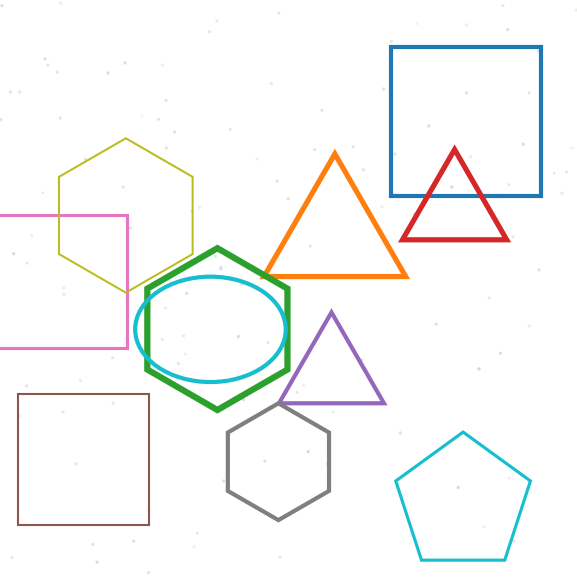[{"shape": "square", "thickness": 2, "radius": 0.65, "center": [0.807, 0.788]}, {"shape": "triangle", "thickness": 2.5, "radius": 0.71, "center": [0.58, 0.591]}, {"shape": "hexagon", "thickness": 3, "radius": 0.7, "center": [0.376, 0.429]}, {"shape": "triangle", "thickness": 2.5, "radius": 0.52, "center": [0.787, 0.636]}, {"shape": "triangle", "thickness": 2, "radius": 0.52, "center": [0.574, 0.353]}, {"shape": "square", "thickness": 1, "radius": 0.57, "center": [0.144, 0.204]}, {"shape": "square", "thickness": 1.5, "radius": 0.58, "center": [0.104, 0.511]}, {"shape": "hexagon", "thickness": 2, "radius": 0.51, "center": [0.482, 0.2]}, {"shape": "hexagon", "thickness": 1, "radius": 0.67, "center": [0.218, 0.626]}, {"shape": "oval", "thickness": 2, "radius": 0.65, "center": [0.364, 0.429]}, {"shape": "pentagon", "thickness": 1.5, "radius": 0.61, "center": [0.802, 0.128]}]